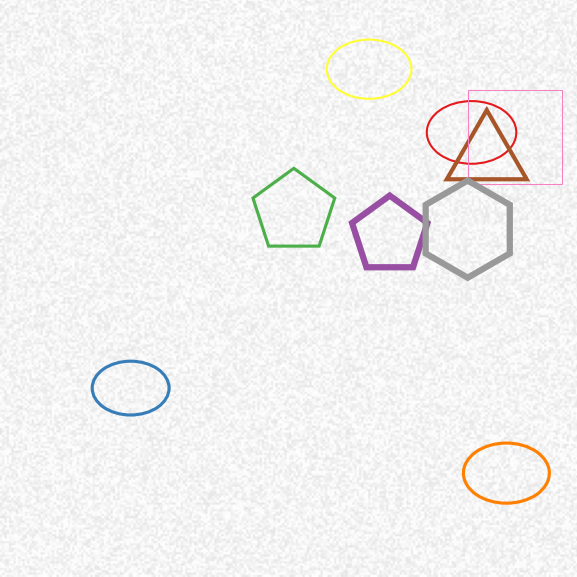[{"shape": "oval", "thickness": 1, "radius": 0.39, "center": [0.817, 0.77]}, {"shape": "oval", "thickness": 1.5, "radius": 0.33, "center": [0.226, 0.327]}, {"shape": "pentagon", "thickness": 1.5, "radius": 0.37, "center": [0.509, 0.633]}, {"shape": "pentagon", "thickness": 3, "radius": 0.34, "center": [0.675, 0.592]}, {"shape": "oval", "thickness": 1.5, "radius": 0.37, "center": [0.877, 0.18]}, {"shape": "oval", "thickness": 1, "radius": 0.37, "center": [0.639, 0.879]}, {"shape": "triangle", "thickness": 2, "radius": 0.4, "center": [0.843, 0.729]}, {"shape": "square", "thickness": 0.5, "radius": 0.41, "center": [0.891, 0.762]}, {"shape": "hexagon", "thickness": 3, "radius": 0.42, "center": [0.81, 0.602]}]